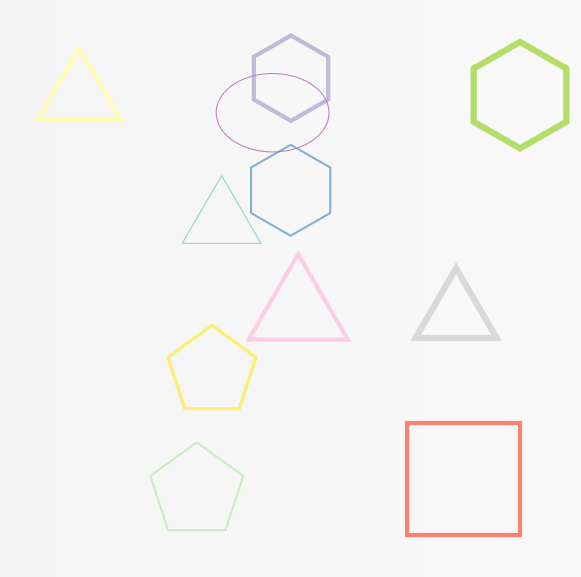[{"shape": "triangle", "thickness": 0.5, "radius": 0.39, "center": [0.381, 0.617]}, {"shape": "triangle", "thickness": 2, "radius": 0.41, "center": [0.136, 0.833]}, {"shape": "hexagon", "thickness": 2, "radius": 0.37, "center": [0.501, 0.864]}, {"shape": "square", "thickness": 2, "radius": 0.48, "center": [0.797, 0.17]}, {"shape": "hexagon", "thickness": 1, "radius": 0.39, "center": [0.5, 0.67]}, {"shape": "hexagon", "thickness": 3, "radius": 0.46, "center": [0.895, 0.834]}, {"shape": "triangle", "thickness": 2, "radius": 0.49, "center": [0.513, 0.46]}, {"shape": "triangle", "thickness": 3, "radius": 0.4, "center": [0.785, 0.454]}, {"shape": "oval", "thickness": 0.5, "radius": 0.49, "center": [0.469, 0.804]}, {"shape": "pentagon", "thickness": 1, "radius": 0.42, "center": [0.339, 0.149]}, {"shape": "pentagon", "thickness": 1.5, "radius": 0.4, "center": [0.365, 0.356]}]